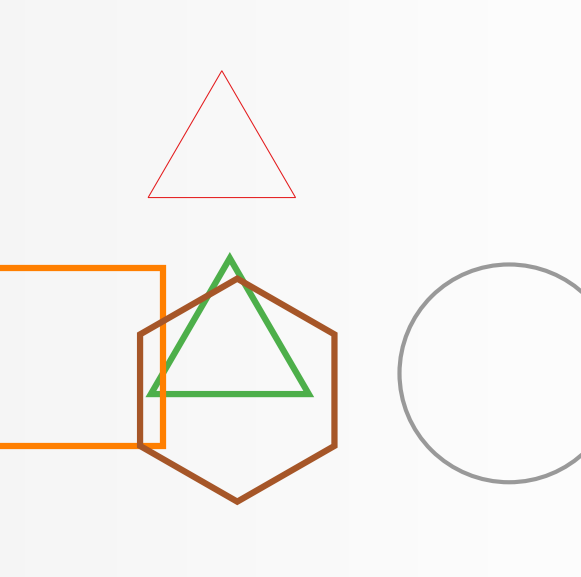[{"shape": "triangle", "thickness": 0.5, "radius": 0.73, "center": [0.382, 0.73]}, {"shape": "triangle", "thickness": 3, "radius": 0.78, "center": [0.395, 0.395]}, {"shape": "square", "thickness": 3, "radius": 0.77, "center": [0.127, 0.38]}, {"shape": "hexagon", "thickness": 3, "radius": 0.97, "center": [0.408, 0.324]}, {"shape": "circle", "thickness": 2, "radius": 0.94, "center": [0.876, 0.353]}]